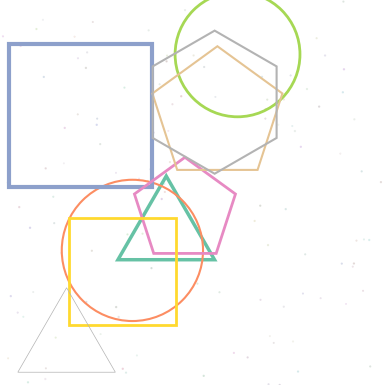[{"shape": "triangle", "thickness": 2.5, "radius": 0.72, "center": [0.432, 0.398]}, {"shape": "circle", "thickness": 1.5, "radius": 0.92, "center": [0.344, 0.35]}, {"shape": "square", "thickness": 3, "radius": 0.93, "center": [0.209, 0.7]}, {"shape": "pentagon", "thickness": 2, "radius": 0.69, "center": [0.48, 0.453]}, {"shape": "circle", "thickness": 2, "radius": 0.81, "center": [0.617, 0.859]}, {"shape": "square", "thickness": 2, "radius": 0.7, "center": [0.319, 0.295]}, {"shape": "pentagon", "thickness": 1.5, "radius": 0.89, "center": [0.565, 0.702]}, {"shape": "hexagon", "thickness": 1.5, "radius": 0.93, "center": [0.558, 0.735]}, {"shape": "triangle", "thickness": 0.5, "radius": 0.73, "center": [0.173, 0.106]}]